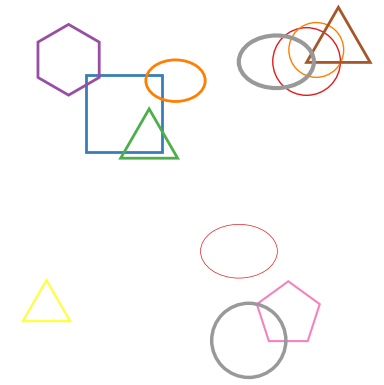[{"shape": "circle", "thickness": 1, "radius": 0.44, "center": [0.796, 0.84]}, {"shape": "oval", "thickness": 0.5, "radius": 0.5, "center": [0.621, 0.348]}, {"shape": "square", "thickness": 2, "radius": 0.5, "center": [0.323, 0.705]}, {"shape": "triangle", "thickness": 2, "radius": 0.43, "center": [0.387, 0.632]}, {"shape": "hexagon", "thickness": 2, "radius": 0.46, "center": [0.178, 0.845]}, {"shape": "circle", "thickness": 1, "radius": 0.36, "center": [0.821, 0.87]}, {"shape": "oval", "thickness": 2, "radius": 0.39, "center": [0.456, 0.79]}, {"shape": "triangle", "thickness": 1.5, "radius": 0.35, "center": [0.121, 0.201]}, {"shape": "triangle", "thickness": 2, "radius": 0.48, "center": [0.879, 0.886]}, {"shape": "pentagon", "thickness": 1.5, "radius": 0.43, "center": [0.749, 0.183]}, {"shape": "circle", "thickness": 2.5, "radius": 0.48, "center": [0.646, 0.116]}, {"shape": "oval", "thickness": 3, "radius": 0.49, "center": [0.718, 0.84]}]